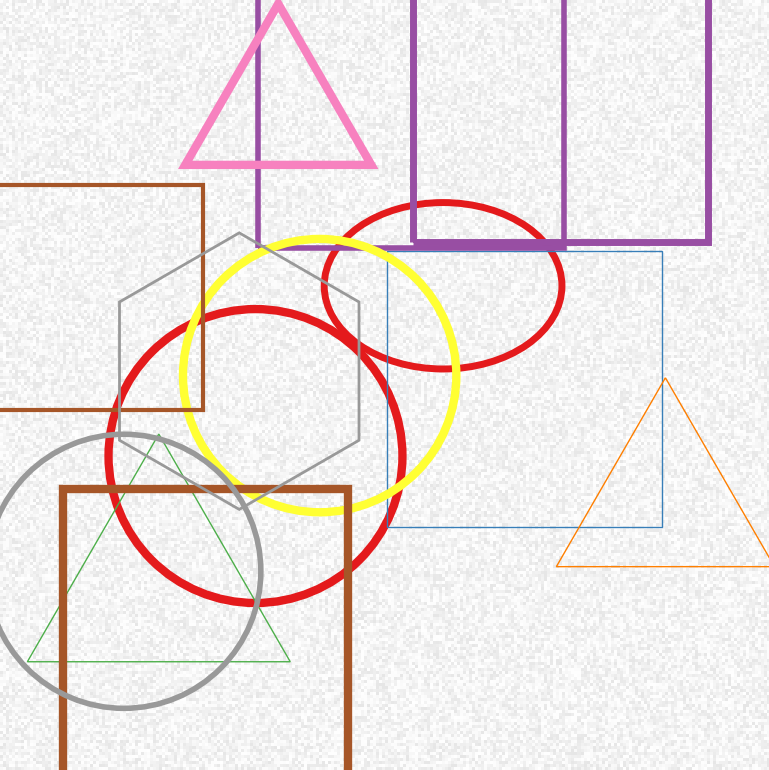[{"shape": "circle", "thickness": 3, "radius": 0.95, "center": [0.332, 0.408]}, {"shape": "oval", "thickness": 2.5, "radius": 0.77, "center": [0.575, 0.629]}, {"shape": "square", "thickness": 0.5, "radius": 0.9, "center": [0.681, 0.495]}, {"shape": "triangle", "thickness": 0.5, "radius": 0.99, "center": [0.206, 0.239]}, {"shape": "square", "thickness": 2, "radius": 0.99, "center": [0.534, 0.876]}, {"shape": "square", "thickness": 2.5, "radius": 0.96, "center": [0.728, 0.878]}, {"shape": "triangle", "thickness": 0.5, "radius": 0.82, "center": [0.864, 0.346]}, {"shape": "circle", "thickness": 3, "radius": 0.89, "center": [0.415, 0.512]}, {"shape": "square", "thickness": 3, "radius": 0.93, "center": [0.267, 0.18]}, {"shape": "square", "thickness": 1.5, "radius": 0.73, "center": [0.118, 0.614]}, {"shape": "triangle", "thickness": 3, "radius": 0.7, "center": [0.361, 0.856]}, {"shape": "hexagon", "thickness": 1, "radius": 0.9, "center": [0.311, 0.518]}, {"shape": "circle", "thickness": 2, "radius": 0.89, "center": [0.161, 0.258]}]